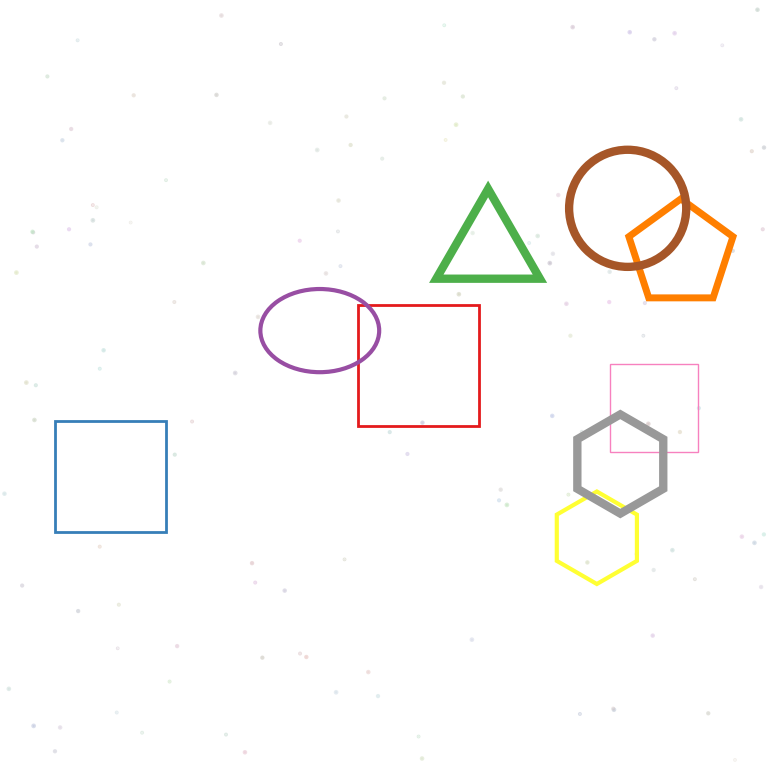[{"shape": "square", "thickness": 1, "radius": 0.39, "center": [0.544, 0.525]}, {"shape": "square", "thickness": 1, "radius": 0.36, "center": [0.143, 0.382]}, {"shape": "triangle", "thickness": 3, "radius": 0.39, "center": [0.634, 0.677]}, {"shape": "oval", "thickness": 1.5, "radius": 0.39, "center": [0.415, 0.571]}, {"shape": "pentagon", "thickness": 2.5, "radius": 0.36, "center": [0.884, 0.671]}, {"shape": "hexagon", "thickness": 1.5, "radius": 0.3, "center": [0.775, 0.302]}, {"shape": "circle", "thickness": 3, "radius": 0.38, "center": [0.815, 0.729]}, {"shape": "square", "thickness": 0.5, "radius": 0.29, "center": [0.849, 0.47]}, {"shape": "hexagon", "thickness": 3, "radius": 0.32, "center": [0.806, 0.397]}]